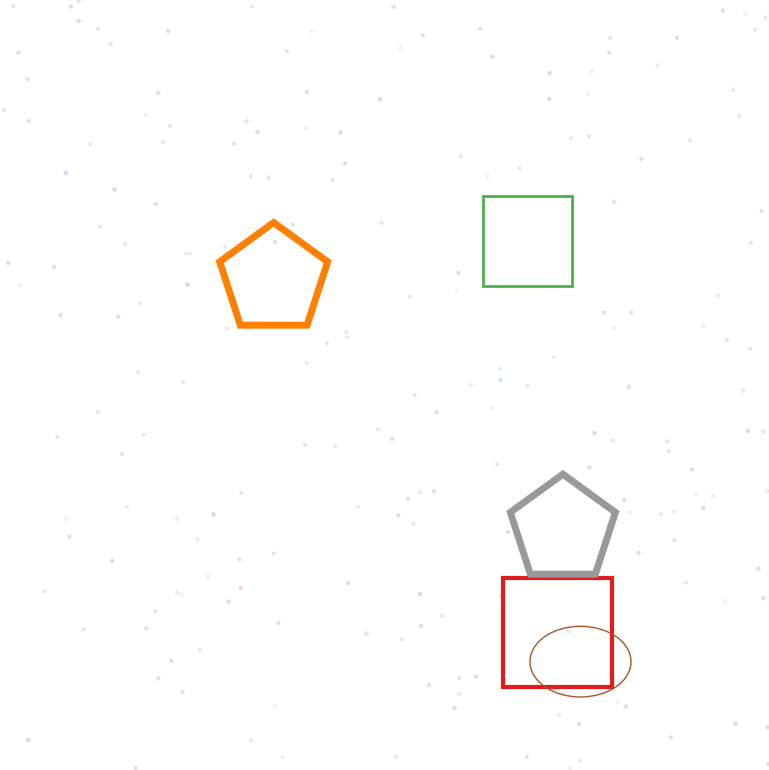[{"shape": "square", "thickness": 1.5, "radius": 0.35, "center": [0.725, 0.179]}, {"shape": "square", "thickness": 1, "radius": 0.29, "center": [0.685, 0.687]}, {"shape": "pentagon", "thickness": 2.5, "radius": 0.37, "center": [0.355, 0.637]}, {"shape": "oval", "thickness": 0.5, "radius": 0.33, "center": [0.754, 0.141]}, {"shape": "pentagon", "thickness": 2.5, "radius": 0.36, "center": [0.731, 0.312]}]